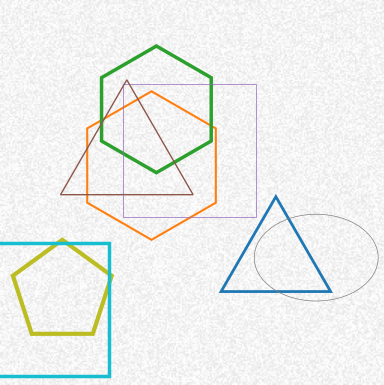[{"shape": "triangle", "thickness": 2, "radius": 0.82, "center": [0.717, 0.325]}, {"shape": "hexagon", "thickness": 1.5, "radius": 0.96, "center": [0.394, 0.57]}, {"shape": "hexagon", "thickness": 2.5, "radius": 0.82, "center": [0.406, 0.716]}, {"shape": "square", "thickness": 0.5, "radius": 0.86, "center": [0.493, 0.61]}, {"shape": "triangle", "thickness": 1, "radius": 0.99, "center": [0.329, 0.594]}, {"shape": "oval", "thickness": 0.5, "radius": 0.8, "center": [0.821, 0.331]}, {"shape": "pentagon", "thickness": 3, "radius": 0.67, "center": [0.162, 0.242]}, {"shape": "square", "thickness": 2.5, "radius": 0.86, "center": [0.111, 0.196]}]